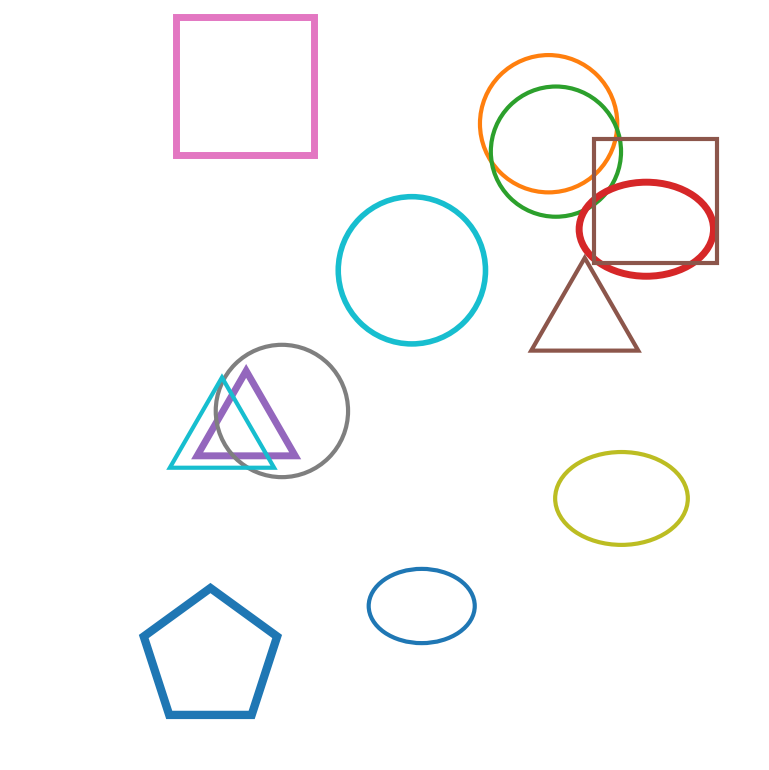[{"shape": "oval", "thickness": 1.5, "radius": 0.34, "center": [0.548, 0.213]}, {"shape": "pentagon", "thickness": 3, "radius": 0.46, "center": [0.273, 0.145]}, {"shape": "circle", "thickness": 1.5, "radius": 0.45, "center": [0.712, 0.839]}, {"shape": "circle", "thickness": 1.5, "radius": 0.42, "center": [0.722, 0.803]}, {"shape": "oval", "thickness": 2.5, "radius": 0.44, "center": [0.839, 0.702]}, {"shape": "triangle", "thickness": 2.5, "radius": 0.37, "center": [0.32, 0.445]}, {"shape": "triangle", "thickness": 1.5, "radius": 0.4, "center": [0.759, 0.585]}, {"shape": "square", "thickness": 1.5, "radius": 0.4, "center": [0.852, 0.739]}, {"shape": "square", "thickness": 2.5, "radius": 0.45, "center": [0.318, 0.888]}, {"shape": "circle", "thickness": 1.5, "radius": 0.43, "center": [0.366, 0.466]}, {"shape": "oval", "thickness": 1.5, "radius": 0.43, "center": [0.807, 0.353]}, {"shape": "circle", "thickness": 2, "radius": 0.48, "center": [0.535, 0.649]}, {"shape": "triangle", "thickness": 1.5, "radius": 0.39, "center": [0.288, 0.432]}]